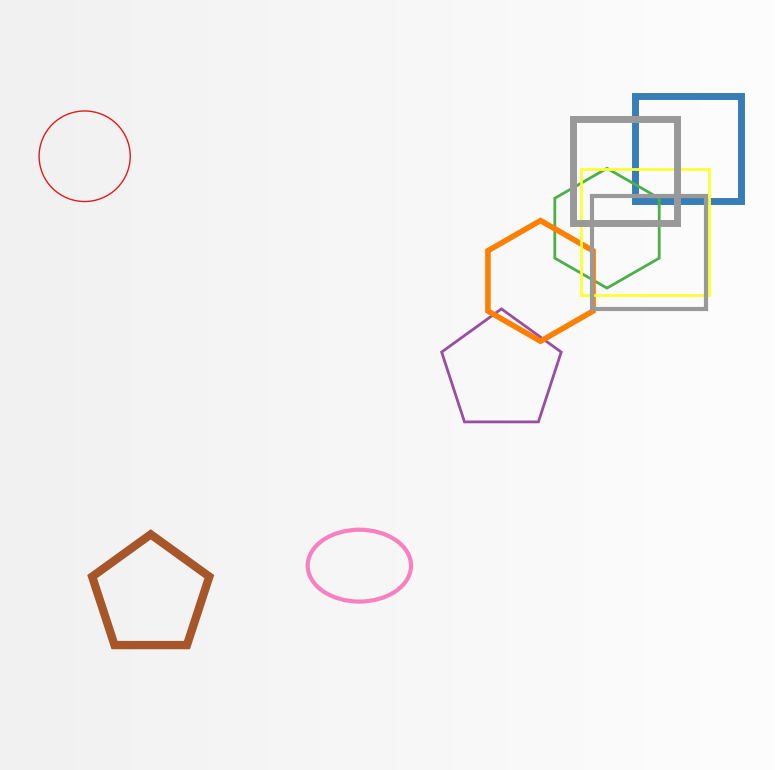[{"shape": "circle", "thickness": 0.5, "radius": 0.29, "center": [0.109, 0.797]}, {"shape": "square", "thickness": 2.5, "radius": 0.34, "center": [0.888, 0.807]}, {"shape": "hexagon", "thickness": 1, "radius": 0.39, "center": [0.783, 0.704]}, {"shape": "pentagon", "thickness": 1, "radius": 0.41, "center": [0.647, 0.518]}, {"shape": "hexagon", "thickness": 2, "radius": 0.39, "center": [0.697, 0.635]}, {"shape": "square", "thickness": 1, "radius": 0.41, "center": [0.832, 0.699]}, {"shape": "pentagon", "thickness": 3, "radius": 0.4, "center": [0.195, 0.227]}, {"shape": "oval", "thickness": 1.5, "radius": 0.33, "center": [0.464, 0.265]}, {"shape": "square", "thickness": 2.5, "radius": 0.34, "center": [0.806, 0.778]}, {"shape": "square", "thickness": 1.5, "radius": 0.37, "center": [0.837, 0.672]}]